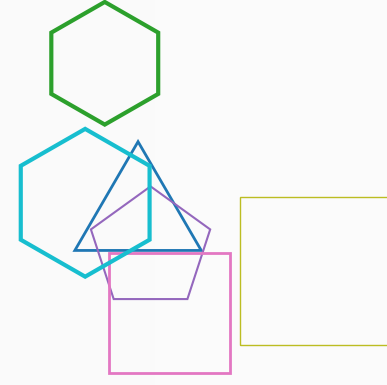[{"shape": "triangle", "thickness": 2, "radius": 0.94, "center": [0.356, 0.444]}, {"shape": "hexagon", "thickness": 3, "radius": 0.8, "center": [0.27, 0.836]}, {"shape": "pentagon", "thickness": 1.5, "radius": 0.81, "center": [0.389, 0.354]}, {"shape": "square", "thickness": 2, "radius": 0.78, "center": [0.437, 0.187]}, {"shape": "square", "thickness": 1, "radius": 0.96, "center": [0.812, 0.296]}, {"shape": "hexagon", "thickness": 3, "radius": 0.96, "center": [0.22, 0.473]}]